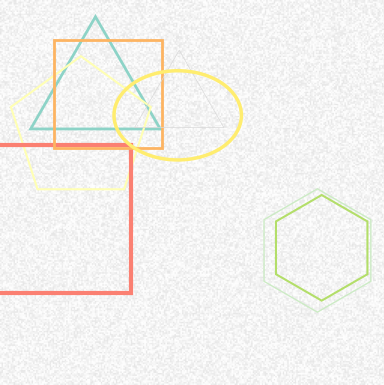[{"shape": "triangle", "thickness": 2, "radius": 0.97, "center": [0.248, 0.762]}, {"shape": "pentagon", "thickness": 1.5, "radius": 0.96, "center": [0.21, 0.663]}, {"shape": "square", "thickness": 3, "radius": 0.96, "center": [0.15, 0.431]}, {"shape": "square", "thickness": 2, "radius": 0.7, "center": [0.281, 0.756]}, {"shape": "hexagon", "thickness": 1.5, "radius": 0.69, "center": [0.836, 0.356]}, {"shape": "triangle", "thickness": 0.5, "radius": 0.67, "center": [0.465, 0.736]}, {"shape": "hexagon", "thickness": 1, "radius": 0.8, "center": [0.824, 0.349]}, {"shape": "oval", "thickness": 2.5, "radius": 0.83, "center": [0.462, 0.7]}]